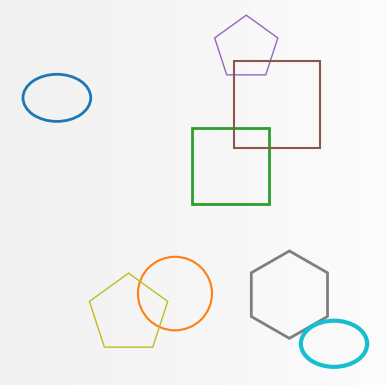[{"shape": "oval", "thickness": 2, "radius": 0.44, "center": [0.147, 0.746]}, {"shape": "circle", "thickness": 1.5, "radius": 0.48, "center": [0.452, 0.238]}, {"shape": "square", "thickness": 2, "radius": 0.5, "center": [0.596, 0.569]}, {"shape": "pentagon", "thickness": 1, "radius": 0.43, "center": [0.635, 0.875]}, {"shape": "square", "thickness": 1.5, "radius": 0.56, "center": [0.715, 0.729]}, {"shape": "hexagon", "thickness": 2, "radius": 0.57, "center": [0.747, 0.235]}, {"shape": "pentagon", "thickness": 1, "radius": 0.53, "center": [0.332, 0.184]}, {"shape": "oval", "thickness": 3, "radius": 0.43, "center": [0.862, 0.107]}]